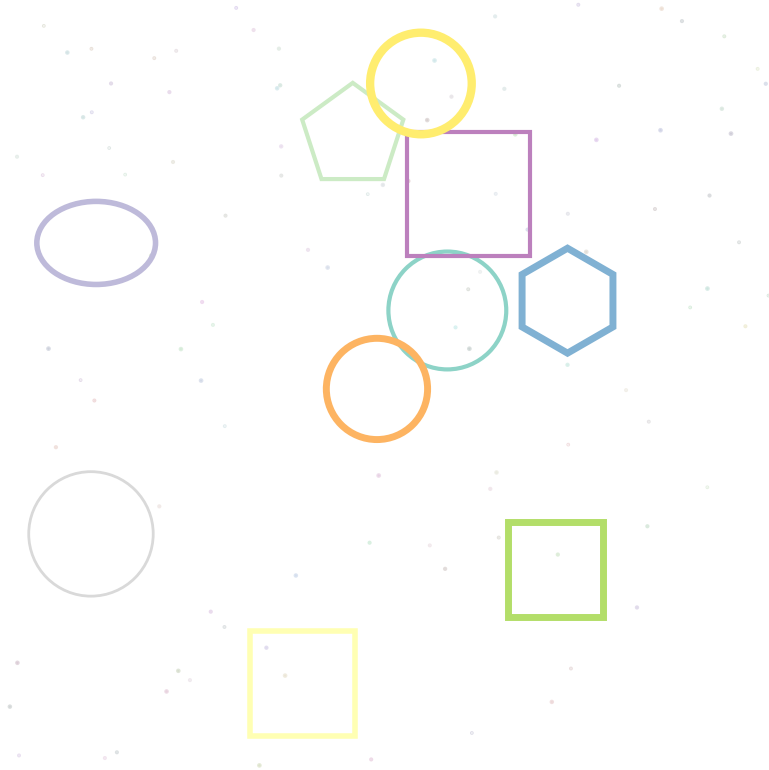[{"shape": "circle", "thickness": 1.5, "radius": 0.38, "center": [0.581, 0.597]}, {"shape": "square", "thickness": 2, "radius": 0.34, "center": [0.393, 0.113]}, {"shape": "oval", "thickness": 2, "radius": 0.39, "center": [0.125, 0.685]}, {"shape": "hexagon", "thickness": 2.5, "radius": 0.34, "center": [0.737, 0.609]}, {"shape": "circle", "thickness": 2.5, "radius": 0.33, "center": [0.49, 0.495]}, {"shape": "square", "thickness": 2.5, "radius": 0.31, "center": [0.721, 0.26]}, {"shape": "circle", "thickness": 1, "radius": 0.4, "center": [0.118, 0.307]}, {"shape": "square", "thickness": 1.5, "radius": 0.4, "center": [0.609, 0.748]}, {"shape": "pentagon", "thickness": 1.5, "radius": 0.35, "center": [0.458, 0.823]}, {"shape": "circle", "thickness": 3, "radius": 0.33, "center": [0.547, 0.892]}]